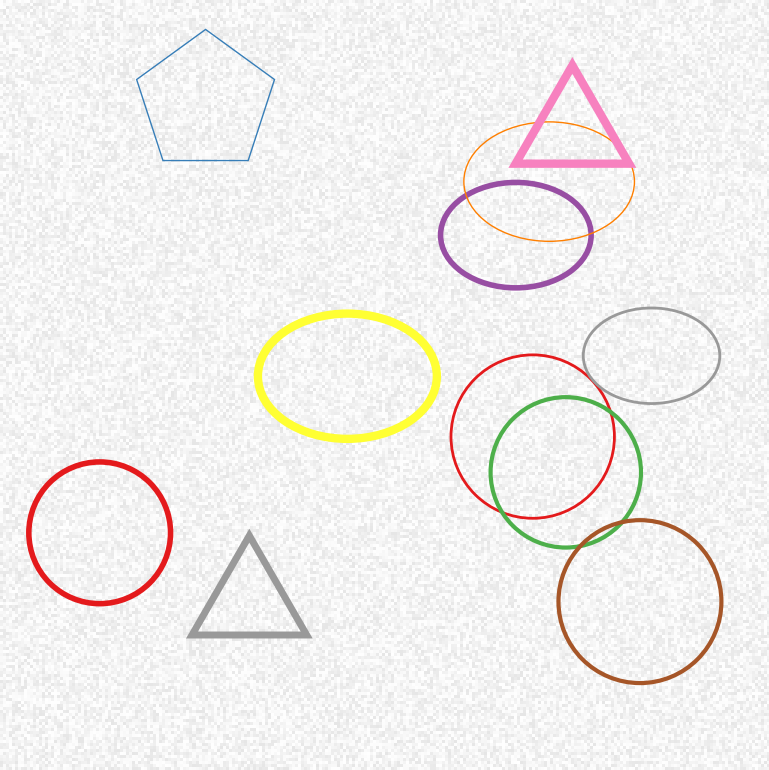[{"shape": "circle", "thickness": 2, "radius": 0.46, "center": [0.129, 0.308]}, {"shape": "circle", "thickness": 1, "radius": 0.53, "center": [0.692, 0.433]}, {"shape": "pentagon", "thickness": 0.5, "radius": 0.47, "center": [0.267, 0.868]}, {"shape": "circle", "thickness": 1.5, "radius": 0.49, "center": [0.735, 0.387]}, {"shape": "oval", "thickness": 2, "radius": 0.49, "center": [0.67, 0.695]}, {"shape": "oval", "thickness": 0.5, "radius": 0.55, "center": [0.713, 0.764]}, {"shape": "oval", "thickness": 3, "radius": 0.58, "center": [0.451, 0.511]}, {"shape": "circle", "thickness": 1.5, "radius": 0.53, "center": [0.831, 0.219]}, {"shape": "triangle", "thickness": 3, "radius": 0.43, "center": [0.743, 0.83]}, {"shape": "oval", "thickness": 1, "radius": 0.44, "center": [0.846, 0.538]}, {"shape": "triangle", "thickness": 2.5, "radius": 0.43, "center": [0.324, 0.218]}]